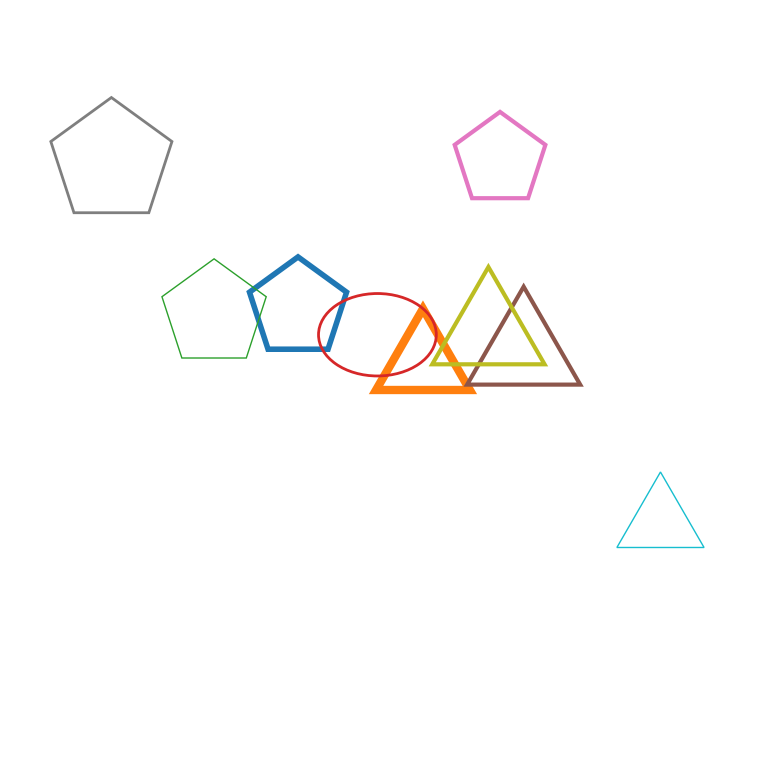[{"shape": "pentagon", "thickness": 2, "radius": 0.33, "center": [0.387, 0.6]}, {"shape": "triangle", "thickness": 3, "radius": 0.35, "center": [0.549, 0.529]}, {"shape": "pentagon", "thickness": 0.5, "radius": 0.36, "center": [0.278, 0.593]}, {"shape": "oval", "thickness": 1, "radius": 0.38, "center": [0.49, 0.565]}, {"shape": "triangle", "thickness": 1.5, "radius": 0.42, "center": [0.68, 0.543]}, {"shape": "pentagon", "thickness": 1.5, "radius": 0.31, "center": [0.649, 0.793]}, {"shape": "pentagon", "thickness": 1, "radius": 0.41, "center": [0.145, 0.791]}, {"shape": "triangle", "thickness": 1.5, "radius": 0.42, "center": [0.634, 0.569]}, {"shape": "triangle", "thickness": 0.5, "radius": 0.33, "center": [0.858, 0.322]}]